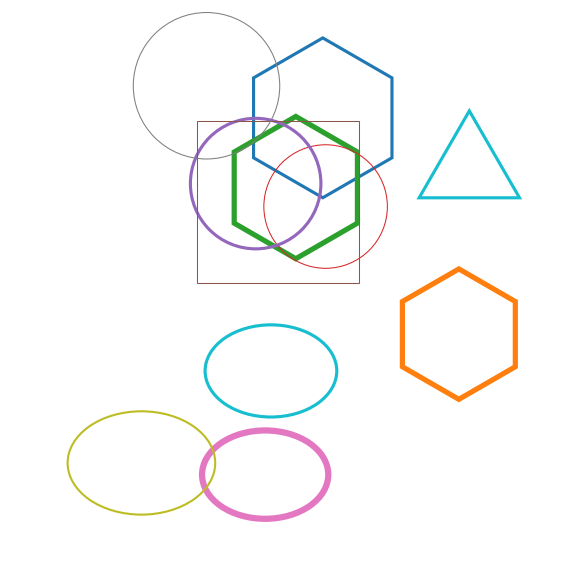[{"shape": "hexagon", "thickness": 1.5, "radius": 0.69, "center": [0.559, 0.795]}, {"shape": "hexagon", "thickness": 2.5, "radius": 0.56, "center": [0.795, 0.421]}, {"shape": "hexagon", "thickness": 2.5, "radius": 0.62, "center": [0.512, 0.674]}, {"shape": "circle", "thickness": 0.5, "radius": 0.53, "center": [0.564, 0.642]}, {"shape": "circle", "thickness": 1.5, "radius": 0.56, "center": [0.443, 0.681]}, {"shape": "square", "thickness": 0.5, "radius": 0.7, "center": [0.481, 0.65]}, {"shape": "oval", "thickness": 3, "radius": 0.55, "center": [0.459, 0.177]}, {"shape": "circle", "thickness": 0.5, "radius": 0.63, "center": [0.358, 0.851]}, {"shape": "oval", "thickness": 1, "radius": 0.64, "center": [0.245, 0.197]}, {"shape": "triangle", "thickness": 1.5, "radius": 0.5, "center": [0.813, 0.707]}, {"shape": "oval", "thickness": 1.5, "radius": 0.57, "center": [0.469, 0.357]}]